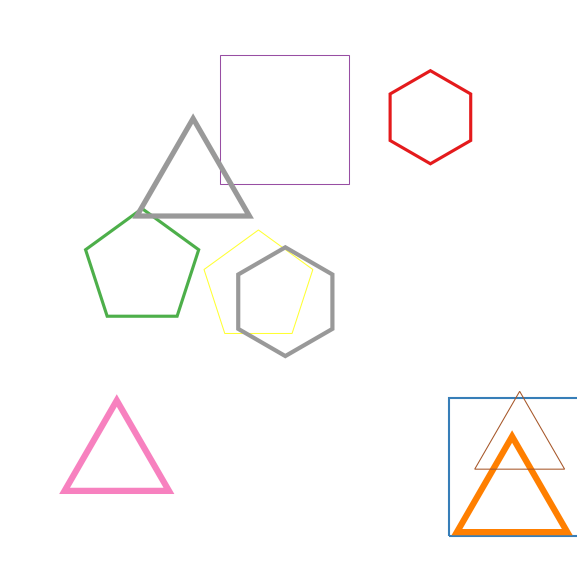[{"shape": "hexagon", "thickness": 1.5, "radius": 0.4, "center": [0.745, 0.796]}, {"shape": "square", "thickness": 1, "radius": 0.6, "center": [0.897, 0.19]}, {"shape": "pentagon", "thickness": 1.5, "radius": 0.51, "center": [0.246, 0.535]}, {"shape": "square", "thickness": 0.5, "radius": 0.56, "center": [0.493, 0.793]}, {"shape": "triangle", "thickness": 3, "radius": 0.55, "center": [0.887, 0.133]}, {"shape": "pentagon", "thickness": 0.5, "radius": 0.5, "center": [0.447, 0.502]}, {"shape": "triangle", "thickness": 0.5, "radius": 0.45, "center": [0.9, 0.232]}, {"shape": "triangle", "thickness": 3, "radius": 0.52, "center": [0.202, 0.201]}, {"shape": "hexagon", "thickness": 2, "radius": 0.47, "center": [0.494, 0.477]}, {"shape": "triangle", "thickness": 2.5, "radius": 0.56, "center": [0.334, 0.681]}]